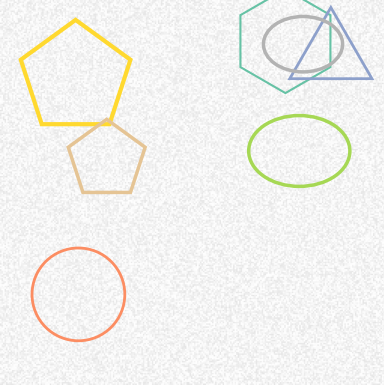[{"shape": "hexagon", "thickness": 1.5, "radius": 0.67, "center": [0.741, 0.893]}, {"shape": "circle", "thickness": 2, "radius": 0.6, "center": [0.204, 0.235]}, {"shape": "triangle", "thickness": 2, "radius": 0.62, "center": [0.859, 0.857]}, {"shape": "oval", "thickness": 2.5, "radius": 0.66, "center": [0.777, 0.608]}, {"shape": "pentagon", "thickness": 3, "radius": 0.75, "center": [0.196, 0.799]}, {"shape": "pentagon", "thickness": 2.5, "radius": 0.52, "center": [0.277, 0.585]}, {"shape": "oval", "thickness": 2.5, "radius": 0.51, "center": [0.787, 0.885]}]